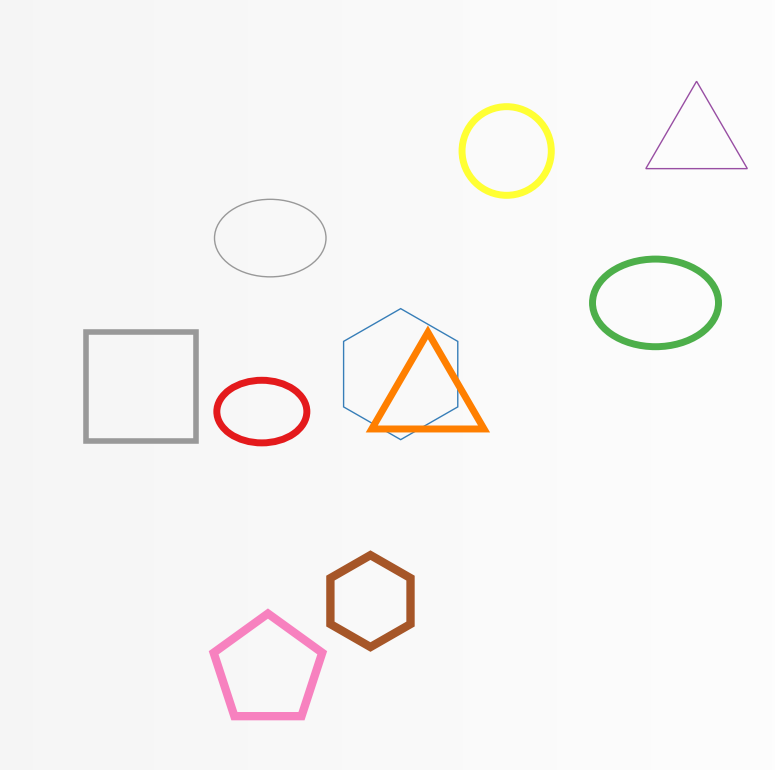[{"shape": "oval", "thickness": 2.5, "radius": 0.29, "center": [0.338, 0.465]}, {"shape": "hexagon", "thickness": 0.5, "radius": 0.43, "center": [0.517, 0.514]}, {"shape": "oval", "thickness": 2.5, "radius": 0.41, "center": [0.846, 0.607]}, {"shape": "triangle", "thickness": 0.5, "radius": 0.38, "center": [0.899, 0.819]}, {"shape": "triangle", "thickness": 2.5, "radius": 0.42, "center": [0.552, 0.485]}, {"shape": "circle", "thickness": 2.5, "radius": 0.29, "center": [0.654, 0.804]}, {"shape": "hexagon", "thickness": 3, "radius": 0.3, "center": [0.478, 0.219]}, {"shape": "pentagon", "thickness": 3, "radius": 0.37, "center": [0.346, 0.13]}, {"shape": "oval", "thickness": 0.5, "radius": 0.36, "center": [0.349, 0.691]}, {"shape": "square", "thickness": 2, "radius": 0.35, "center": [0.182, 0.498]}]